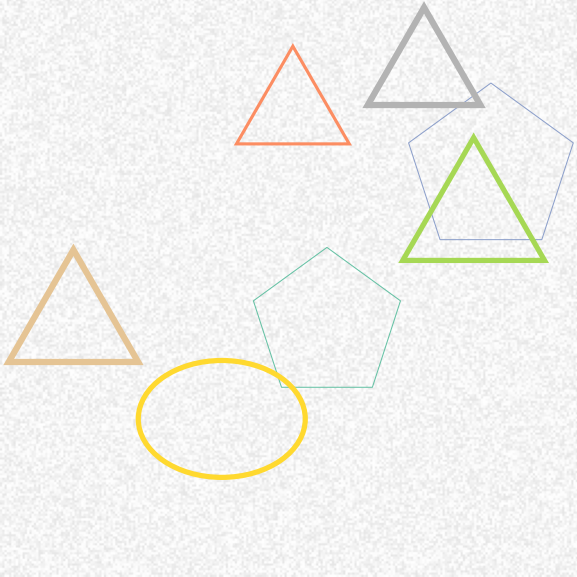[{"shape": "pentagon", "thickness": 0.5, "radius": 0.67, "center": [0.566, 0.437]}, {"shape": "triangle", "thickness": 1.5, "radius": 0.56, "center": [0.507, 0.806]}, {"shape": "pentagon", "thickness": 0.5, "radius": 0.75, "center": [0.85, 0.705]}, {"shape": "triangle", "thickness": 2.5, "radius": 0.71, "center": [0.82, 0.619]}, {"shape": "oval", "thickness": 2.5, "radius": 0.72, "center": [0.384, 0.274]}, {"shape": "triangle", "thickness": 3, "radius": 0.65, "center": [0.127, 0.437]}, {"shape": "triangle", "thickness": 3, "radius": 0.56, "center": [0.734, 0.874]}]